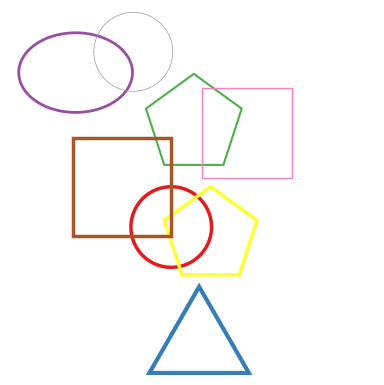[{"shape": "circle", "thickness": 2.5, "radius": 0.52, "center": [0.445, 0.41]}, {"shape": "triangle", "thickness": 3, "radius": 0.75, "center": [0.517, 0.106]}, {"shape": "pentagon", "thickness": 1.5, "radius": 0.65, "center": [0.503, 0.677]}, {"shape": "oval", "thickness": 2, "radius": 0.74, "center": [0.196, 0.811]}, {"shape": "pentagon", "thickness": 2.5, "radius": 0.63, "center": [0.547, 0.389]}, {"shape": "square", "thickness": 2.5, "radius": 0.64, "center": [0.317, 0.514]}, {"shape": "square", "thickness": 1, "radius": 0.58, "center": [0.642, 0.655]}, {"shape": "circle", "thickness": 0.5, "radius": 0.51, "center": [0.346, 0.865]}]